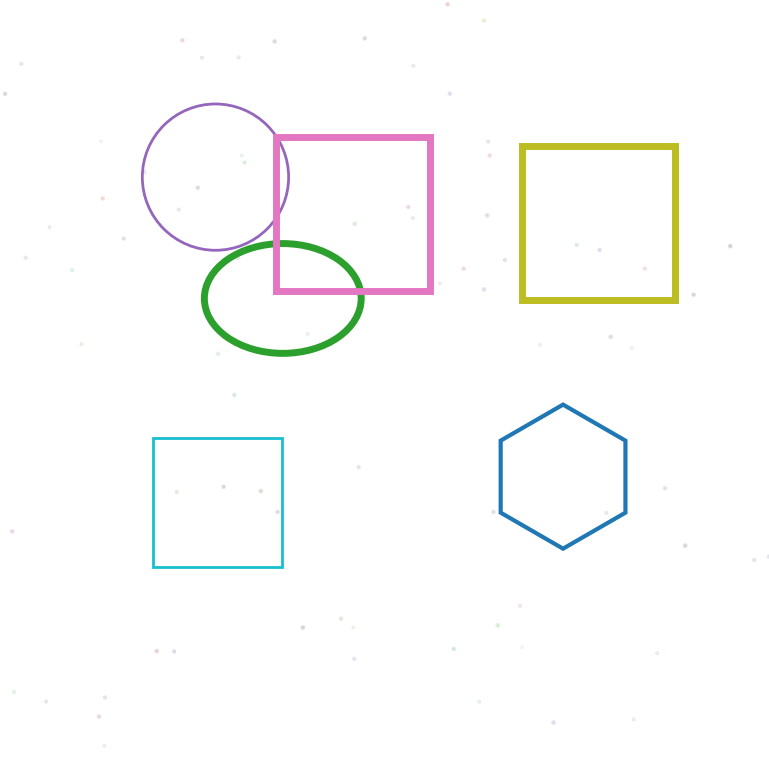[{"shape": "hexagon", "thickness": 1.5, "radius": 0.47, "center": [0.731, 0.381]}, {"shape": "oval", "thickness": 2.5, "radius": 0.51, "center": [0.367, 0.612]}, {"shape": "circle", "thickness": 1, "radius": 0.48, "center": [0.28, 0.77]}, {"shape": "square", "thickness": 2.5, "radius": 0.5, "center": [0.458, 0.722]}, {"shape": "square", "thickness": 2.5, "radius": 0.5, "center": [0.777, 0.71]}, {"shape": "square", "thickness": 1, "radius": 0.42, "center": [0.283, 0.347]}]